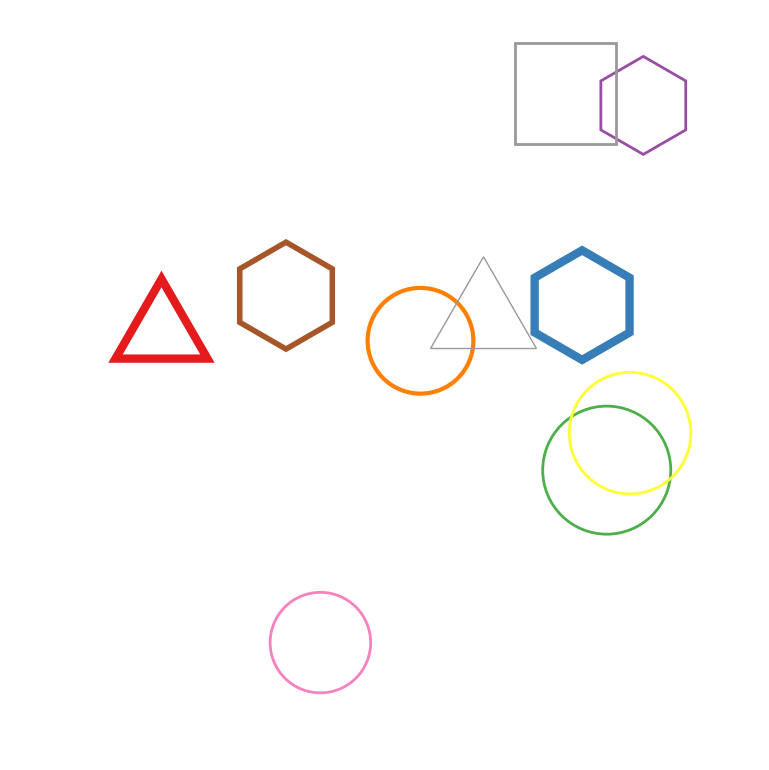[{"shape": "triangle", "thickness": 3, "radius": 0.34, "center": [0.21, 0.569]}, {"shape": "hexagon", "thickness": 3, "radius": 0.36, "center": [0.756, 0.604]}, {"shape": "circle", "thickness": 1, "radius": 0.42, "center": [0.788, 0.389]}, {"shape": "hexagon", "thickness": 1, "radius": 0.32, "center": [0.835, 0.863]}, {"shape": "circle", "thickness": 1.5, "radius": 0.34, "center": [0.546, 0.557]}, {"shape": "circle", "thickness": 1, "radius": 0.39, "center": [0.818, 0.437]}, {"shape": "hexagon", "thickness": 2, "radius": 0.35, "center": [0.371, 0.616]}, {"shape": "circle", "thickness": 1, "radius": 0.33, "center": [0.416, 0.165]}, {"shape": "square", "thickness": 1, "radius": 0.33, "center": [0.734, 0.879]}, {"shape": "triangle", "thickness": 0.5, "radius": 0.4, "center": [0.628, 0.587]}]